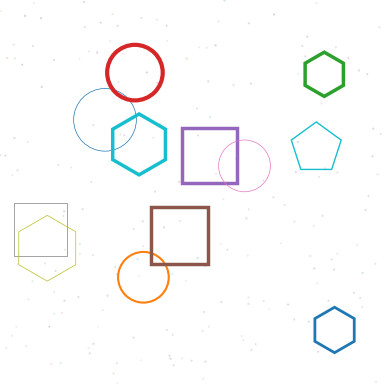[{"shape": "hexagon", "thickness": 2, "radius": 0.3, "center": [0.869, 0.143]}, {"shape": "circle", "thickness": 0.5, "radius": 0.41, "center": [0.273, 0.689]}, {"shape": "circle", "thickness": 1.5, "radius": 0.33, "center": [0.373, 0.28]}, {"shape": "hexagon", "thickness": 2.5, "radius": 0.29, "center": [0.842, 0.807]}, {"shape": "circle", "thickness": 3, "radius": 0.36, "center": [0.35, 0.811]}, {"shape": "square", "thickness": 2.5, "radius": 0.35, "center": [0.544, 0.596]}, {"shape": "square", "thickness": 2.5, "radius": 0.37, "center": [0.466, 0.389]}, {"shape": "circle", "thickness": 0.5, "radius": 0.34, "center": [0.635, 0.569]}, {"shape": "square", "thickness": 0.5, "radius": 0.34, "center": [0.106, 0.404]}, {"shape": "hexagon", "thickness": 0.5, "radius": 0.43, "center": [0.123, 0.355]}, {"shape": "pentagon", "thickness": 1, "radius": 0.34, "center": [0.821, 0.615]}, {"shape": "hexagon", "thickness": 2.5, "radius": 0.4, "center": [0.361, 0.625]}]